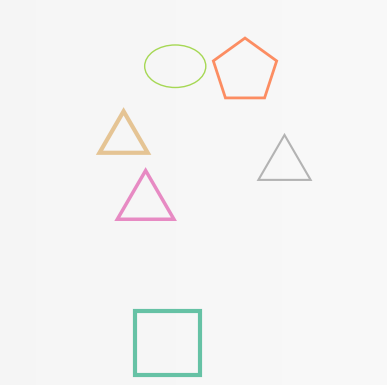[{"shape": "square", "thickness": 3, "radius": 0.42, "center": [0.433, 0.109]}, {"shape": "pentagon", "thickness": 2, "radius": 0.43, "center": [0.632, 0.815]}, {"shape": "triangle", "thickness": 2.5, "radius": 0.42, "center": [0.376, 0.473]}, {"shape": "oval", "thickness": 1, "radius": 0.39, "center": [0.452, 0.828]}, {"shape": "triangle", "thickness": 3, "radius": 0.36, "center": [0.319, 0.639]}, {"shape": "triangle", "thickness": 1.5, "radius": 0.39, "center": [0.734, 0.572]}]